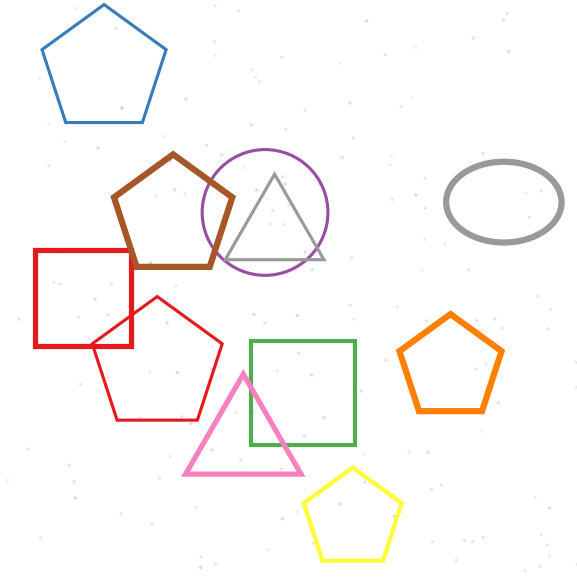[{"shape": "square", "thickness": 2.5, "radius": 0.42, "center": [0.144, 0.484]}, {"shape": "pentagon", "thickness": 1.5, "radius": 0.59, "center": [0.272, 0.367]}, {"shape": "pentagon", "thickness": 1.5, "radius": 0.56, "center": [0.18, 0.878]}, {"shape": "square", "thickness": 2, "radius": 0.45, "center": [0.525, 0.318]}, {"shape": "circle", "thickness": 1.5, "radius": 0.54, "center": [0.459, 0.631]}, {"shape": "pentagon", "thickness": 3, "radius": 0.46, "center": [0.78, 0.362]}, {"shape": "pentagon", "thickness": 2, "radius": 0.45, "center": [0.611, 0.1]}, {"shape": "pentagon", "thickness": 3, "radius": 0.54, "center": [0.3, 0.624]}, {"shape": "triangle", "thickness": 2.5, "radius": 0.58, "center": [0.421, 0.236]}, {"shape": "oval", "thickness": 3, "radius": 0.5, "center": [0.872, 0.649]}, {"shape": "triangle", "thickness": 1.5, "radius": 0.49, "center": [0.475, 0.599]}]